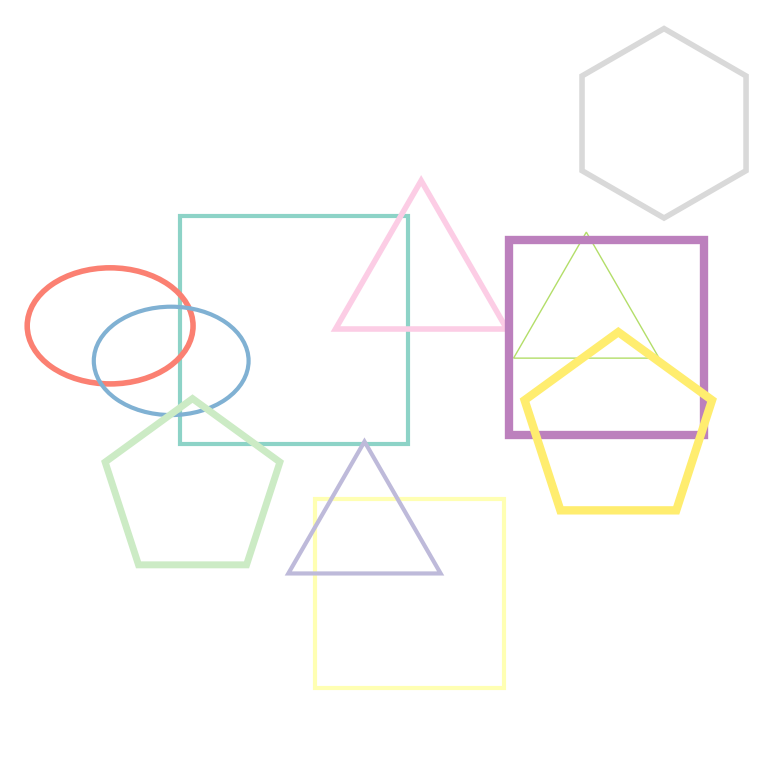[{"shape": "square", "thickness": 1.5, "radius": 0.74, "center": [0.381, 0.571]}, {"shape": "square", "thickness": 1.5, "radius": 0.61, "center": [0.532, 0.23]}, {"shape": "triangle", "thickness": 1.5, "radius": 0.57, "center": [0.473, 0.312]}, {"shape": "oval", "thickness": 2, "radius": 0.54, "center": [0.143, 0.577]}, {"shape": "oval", "thickness": 1.5, "radius": 0.5, "center": [0.222, 0.531]}, {"shape": "triangle", "thickness": 0.5, "radius": 0.55, "center": [0.761, 0.589]}, {"shape": "triangle", "thickness": 2, "radius": 0.64, "center": [0.547, 0.637]}, {"shape": "hexagon", "thickness": 2, "radius": 0.62, "center": [0.862, 0.84]}, {"shape": "square", "thickness": 3, "radius": 0.63, "center": [0.788, 0.561]}, {"shape": "pentagon", "thickness": 2.5, "radius": 0.6, "center": [0.25, 0.363]}, {"shape": "pentagon", "thickness": 3, "radius": 0.64, "center": [0.803, 0.441]}]